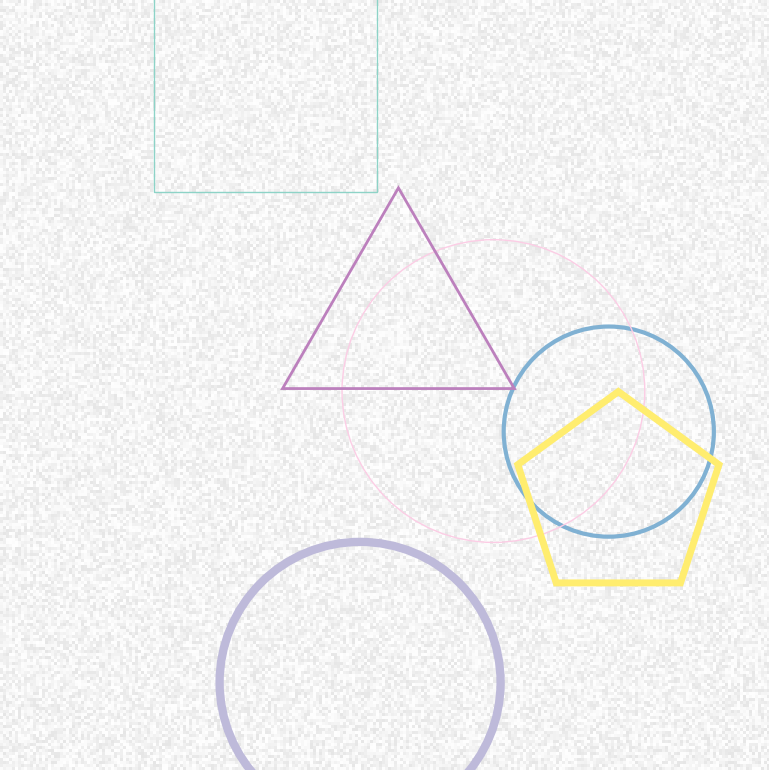[{"shape": "square", "thickness": 0.5, "radius": 0.72, "center": [0.345, 0.895]}, {"shape": "circle", "thickness": 3, "radius": 0.91, "center": [0.468, 0.114]}, {"shape": "circle", "thickness": 1.5, "radius": 0.68, "center": [0.791, 0.439]}, {"shape": "circle", "thickness": 0.5, "radius": 0.98, "center": [0.641, 0.492]}, {"shape": "triangle", "thickness": 1, "radius": 0.87, "center": [0.517, 0.582]}, {"shape": "pentagon", "thickness": 2.5, "radius": 0.69, "center": [0.803, 0.354]}]